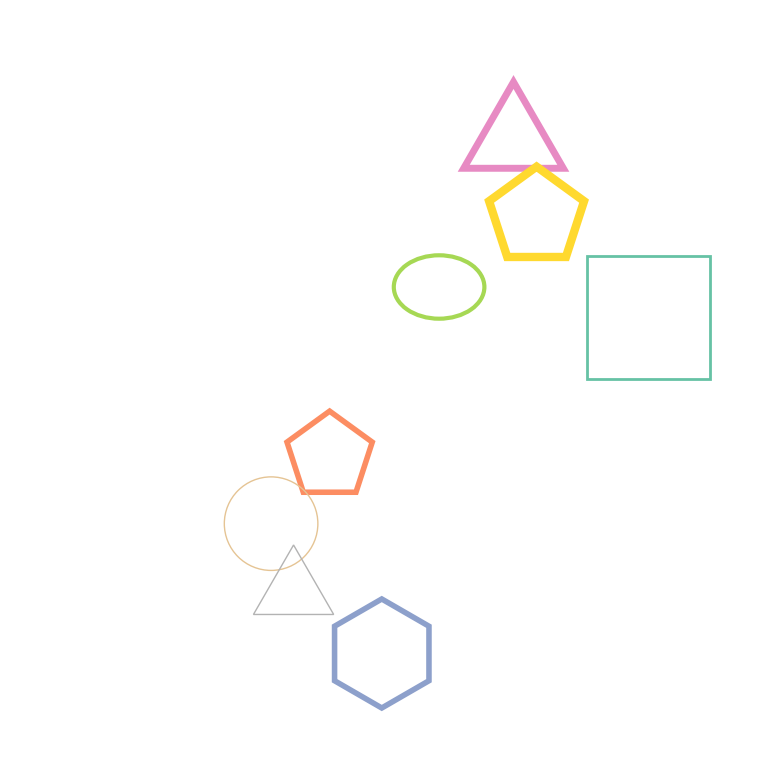[{"shape": "square", "thickness": 1, "radius": 0.4, "center": [0.842, 0.588]}, {"shape": "pentagon", "thickness": 2, "radius": 0.29, "center": [0.428, 0.408]}, {"shape": "hexagon", "thickness": 2, "radius": 0.35, "center": [0.496, 0.151]}, {"shape": "triangle", "thickness": 2.5, "radius": 0.37, "center": [0.667, 0.819]}, {"shape": "oval", "thickness": 1.5, "radius": 0.29, "center": [0.57, 0.627]}, {"shape": "pentagon", "thickness": 3, "radius": 0.32, "center": [0.697, 0.719]}, {"shape": "circle", "thickness": 0.5, "radius": 0.3, "center": [0.352, 0.32]}, {"shape": "triangle", "thickness": 0.5, "radius": 0.3, "center": [0.381, 0.232]}]